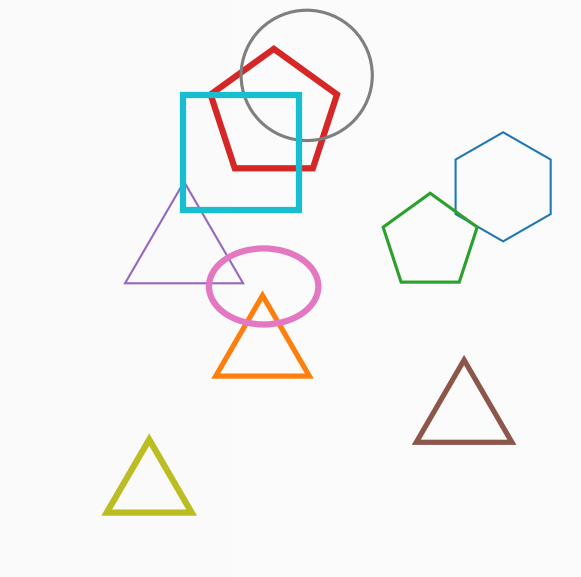[{"shape": "hexagon", "thickness": 1, "radius": 0.47, "center": [0.866, 0.676]}, {"shape": "triangle", "thickness": 2.5, "radius": 0.47, "center": [0.452, 0.394]}, {"shape": "pentagon", "thickness": 1.5, "radius": 0.43, "center": [0.74, 0.579]}, {"shape": "pentagon", "thickness": 3, "radius": 0.57, "center": [0.471, 0.8]}, {"shape": "triangle", "thickness": 1, "radius": 0.59, "center": [0.317, 0.567]}, {"shape": "triangle", "thickness": 2.5, "radius": 0.48, "center": [0.798, 0.281]}, {"shape": "oval", "thickness": 3, "radius": 0.47, "center": [0.454, 0.503]}, {"shape": "circle", "thickness": 1.5, "radius": 0.56, "center": [0.528, 0.869]}, {"shape": "triangle", "thickness": 3, "radius": 0.42, "center": [0.257, 0.154]}, {"shape": "square", "thickness": 3, "radius": 0.5, "center": [0.414, 0.735]}]